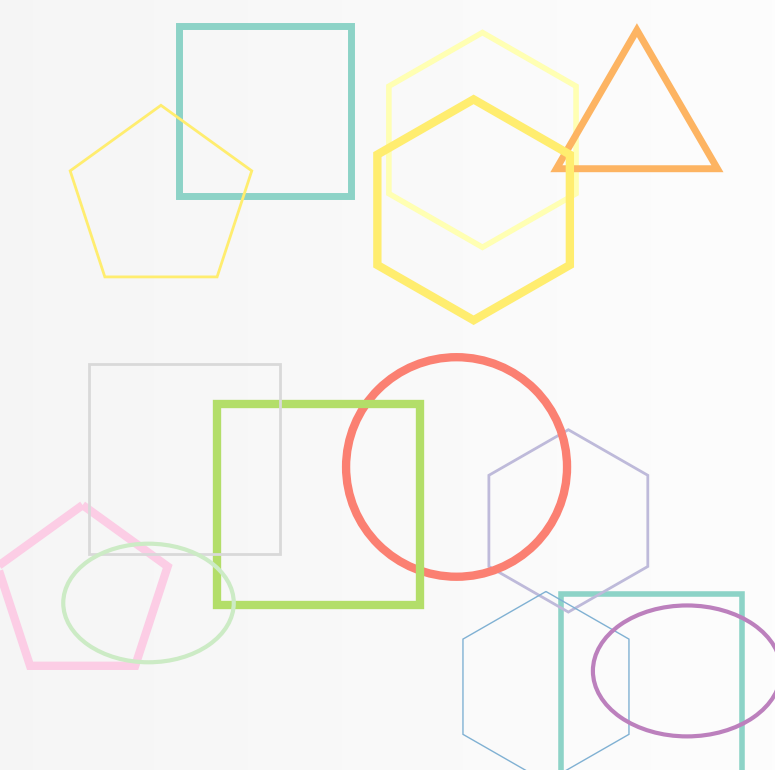[{"shape": "square", "thickness": 2.5, "radius": 0.55, "center": [0.342, 0.856]}, {"shape": "square", "thickness": 2, "radius": 0.58, "center": [0.841, 0.112]}, {"shape": "hexagon", "thickness": 2, "radius": 0.7, "center": [0.623, 0.818]}, {"shape": "hexagon", "thickness": 1, "radius": 0.59, "center": [0.733, 0.324]}, {"shape": "circle", "thickness": 3, "radius": 0.71, "center": [0.589, 0.394]}, {"shape": "hexagon", "thickness": 0.5, "radius": 0.62, "center": [0.704, 0.108]}, {"shape": "triangle", "thickness": 2.5, "radius": 0.6, "center": [0.822, 0.841]}, {"shape": "square", "thickness": 3, "radius": 0.65, "center": [0.411, 0.345]}, {"shape": "pentagon", "thickness": 3, "radius": 0.58, "center": [0.107, 0.229]}, {"shape": "square", "thickness": 1, "radius": 0.62, "center": [0.238, 0.404]}, {"shape": "oval", "thickness": 1.5, "radius": 0.61, "center": [0.887, 0.129]}, {"shape": "oval", "thickness": 1.5, "radius": 0.55, "center": [0.192, 0.217]}, {"shape": "hexagon", "thickness": 3, "radius": 0.72, "center": [0.611, 0.728]}, {"shape": "pentagon", "thickness": 1, "radius": 0.62, "center": [0.208, 0.74]}]